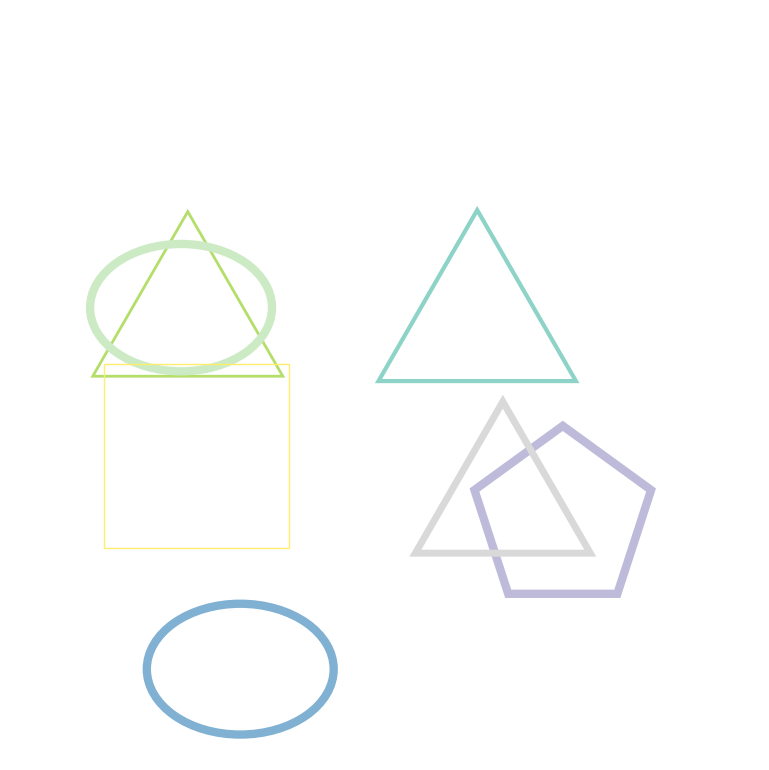[{"shape": "triangle", "thickness": 1.5, "radius": 0.74, "center": [0.62, 0.579]}, {"shape": "pentagon", "thickness": 3, "radius": 0.6, "center": [0.731, 0.326]}, {"shape": "oval", "thickness": 3, "radius": 0.61, "center": [0.312, 0.131]}, {"shape": "triangle", "thickness": 1, "radius": 0.71, "center": [0.244, 0.583]}, {"shape": "triangle", "thickness": 2.5, "radius": 0.66, "center": [0.653, 0.347]}, {"shape": "oval", "thickness": 3, "radius": 0.59, "center": [0.235, 0.6]}, {"shape": "square", "thickness": 0.5, "radius": 0.6, "center": [0.255, 0.408]}]